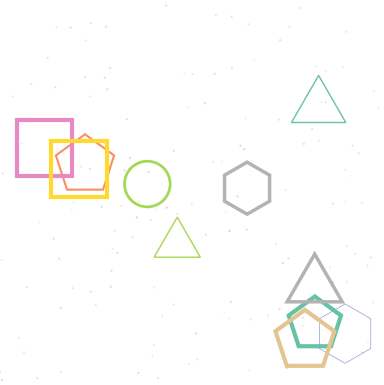[{"shape": "triangle", "thickness": 1, "radius": 0.41, "center": [0.828, 0.723]}, {"shape": "pentagon", "thickness": 3, "radius": 0.36, "center": [0.818, 0.158]}, {"shape": "pentagon", "thickness": 1.5, "radius": 0.4, "center": [0.221, 0.572]}, {"shape": "hexagon", "thickness": 0.5, "radius": 0.39, "center": [0.896, 0.133]}, {"shape": "square", "thickness": 3, "radius": 0.36, "center": [0.115, 0.616]}, {"shape": "circle", "thickness": 2, "radius": 0.3, "center": [0.383, 0.522]}, {"shape": "triangle", "thickness": 1, "radius": 0.35, "center": [0.46, 0.367]}, {"shape": "square", "thickness": 3, "radius": 0.36, "center": [0.205, 0.562]}, {"shape": "pentagon", "thickness": 3, "radius": 0.4, "center": [0.792, 0.115]}, {"shape": "triangle", "thickness": 2.5, "radius": 0.41, "center": [0.817, 0.257]}, {"shape": "hexagon", "thickness": 2.5, "radius": 0.34, "center": [0.642, 0.511]}]